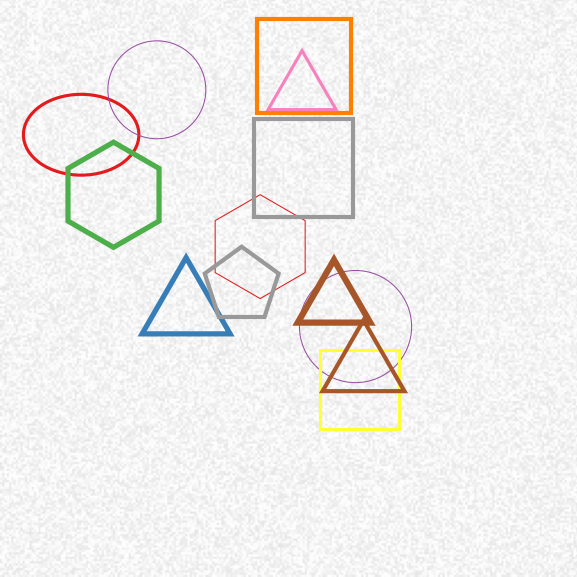[{"shape": "hexagon", "thickness": 0.5, "radius": 0.45, "center": [0.45, 0.572]}, {"shape": "oval", "thickness": 1.5, "radius": 0.5, "center": [0.141, 0.766]}, {"shape": "triangle", "thickness": 2.5, "radius": 0.44, "center": [0.322, 0.465]}, {"shape": "hexagon", "thickness": 2.5, "radius": 0.46, "center": [0.197, 0.662]}, {"shape": "circle", "thickness": 0.5, "radius": 0.49, "center": [0.616, 0.434]}, {"shape": "circle", "thickness": 0.5, "radius": 0.42, "center": [0.272, 0.844]}, {"shape": "square", "thickness": 2, "radius": 0.41, "center": [0.527, 0.885]}, {"shape": "square", "thickness": 1.5, "radius": 0.34, "center": [0.623, 0.324]}, {"shape": "triangle", "thickness": 2, "radius": 0.41, "center": [0.629, 0.363]}, {"shape": "triangle", "thickness": 3, "radius": 0.36, "center": [0.578, 0.477]}, {"shape": "triangle", "thickness": 1.5, "radius": 0.34, "center": [0.523, 0.843]}, {"shape": "pentagon", "thickness": 2, "radius": 0.34, "center": [0.418, 0.505]}, {"shape": "square", "thickness": 2, "radius": 0.43, "center": [0.525, 0.708]}]